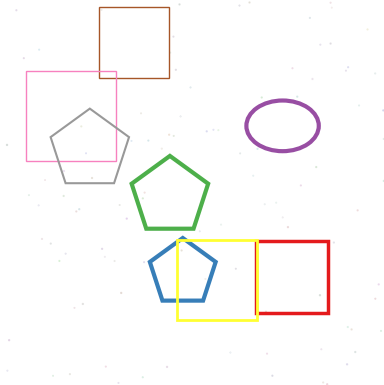[{"shape": "square", "thickness": 2.5, "radius": 0.47, "center": [0.759, 0.28]}, {"shape": "pentagon", "thickness": 3, "radius": 0.45, "center": [0.475, 0.292]}, {"shape": "pentagon", "thickness": 3, "radius": 0.52, "center": [0.441, 0.491]}, {"shape": "oval", "thickness": 3, "radius": 0.47, "center": [0.734, 0.673]}, {"shape": "square", "thickness": 2, "radius": 0.52, "center": [0.565, 0.272]}, {"shape": "square", "thickness": 1, "radius": 0.46, "center": [0.348, 0.889]}, {"shape": "square", "thickness": 1, "radius": 0.58, "center": [0.186, 0.7]}, {"shape": "pentagon", "thickness": 1.5, "radius": 0.54, "center": [0.233, 0.611]}]